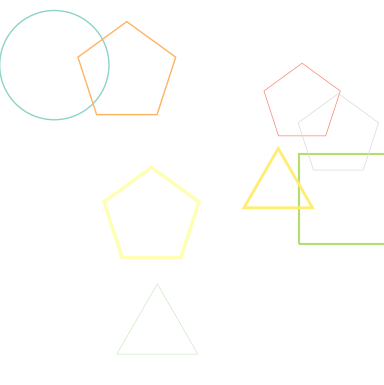[{"shape": "circle", "thickness": 1, "radius": 0.71, "center": [0.141, 0.831]}, {"shape": "pentagon", "thickness": 2.5, "radius": 0.65, "center": [0.393, 0.435]}, {"shape": "pentagon", "thickness": 0.5, "radius": 0.52, "center": [0.785, 0.731]}, {"shape": "pentagon", "thickness": 1, "radius": 0.67, "center": [0.329, 0.81]}, {"shape": "square", "thickness": 1.5, "radius": 0.58, "center": [0.894, 0.484]}, {"shape": "pentagon", "thickness": 0.5, "radius": 0.55, "center": [0.879, 0.647]}, {"shape": "triangle", "thickness": 0.5, "radius": 0.61, "center": [0.409, 0.141]}, {"shape": "triangle", "thickness": 2, "radius": 0.51, "center": [0.723, 0.512]}]